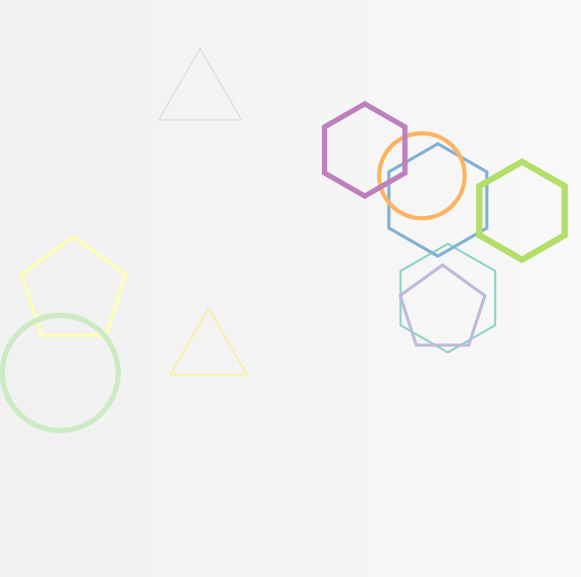[{"shape": "hexagon", "thickness": 1, "radius": 0.47, "center": [0.771, 0.483]}, {"shape": "pentagon", "thickness": 1.5, "radius": 0.47, "center": [0.127, 0.495]}, {"shape": "pentagon", "thickness": 1.5, "radius": 0.38, "center": [0.761, 0.464]}, {"shape": "hexagon", "thickness": 1.5, "radius": 0.49, "center": [0.753, 0.653]}, {"shape": "circle", "thickness": 2, "radius": 0.37, "center": [0.726, 0.695]}, {"shape": "hexagon", "thickness": 3, "radius": 0.42, "center": [0.898, 0.634]}, {"shape": "triangle", "thickness": 0.5, "radius": 0.41, "center": [0.344, 0.833]}, {"shape": "hexagon", "thickness": 2.5, "radius": 0.4, "center": [0.628, 0.739]}, {"shape": "circle", "thickness": 2.5, "radius": 0.5, "center": [0.104, 0.353]}, {"shape": "triangle", "thickness": 0.5, "radius": 0.38, "center": [0.359, 0.388]}]